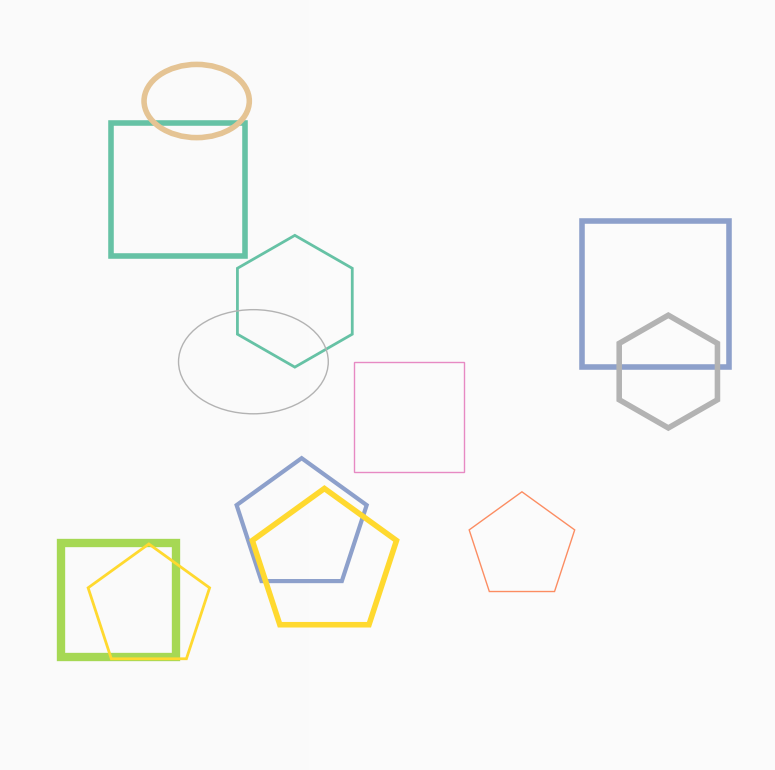[{"shape": "hexagon", "thickness": 1, "radius": 0.43, "center": [0.38, 0.609]}, {"shape": "square", "thickness": 2, "radius": 0.43, "center": [0.229, 0.754]}, {"shape": "pentagon", "thickness": 0.5, "radius": 0.36, "center": [0.673, 0.29]}, {"shape": "square", "thickness": 2, "radius": 0.47, "center": [0.846, 0.618]}, {"shape": "pentagon", "thickness": 1.5, "radius": 0.44, "center": [0.389, 0.317]}, {"shape": "square", "thickness": 0.5, "radius": 0.35, "center": [0.527, 0.458]}, {"shape": "square", "thickness": 3, "radius": 0.37, "center": [0.153, 0.22]}, {"shape": "pentagon", "thickness": 1, "radius": 0.41, "center": [0.192, 0.211]}, {"shape": "pentagon", "thickness": 2, "radius": 0.49, "center": [0.419, 0.268]}, {"shape": "oval", "thickness": 2, "radius": 0.34, "center": [0.254, 0.869]}, {"shape": "hexagon", "thickness": 2, "radius": 0.37, "center": [0.862, 0.517]}, {"shape": "oval", "thickness": 0.5, "radius": 0.48, "center": [0.327, 0.53]}]